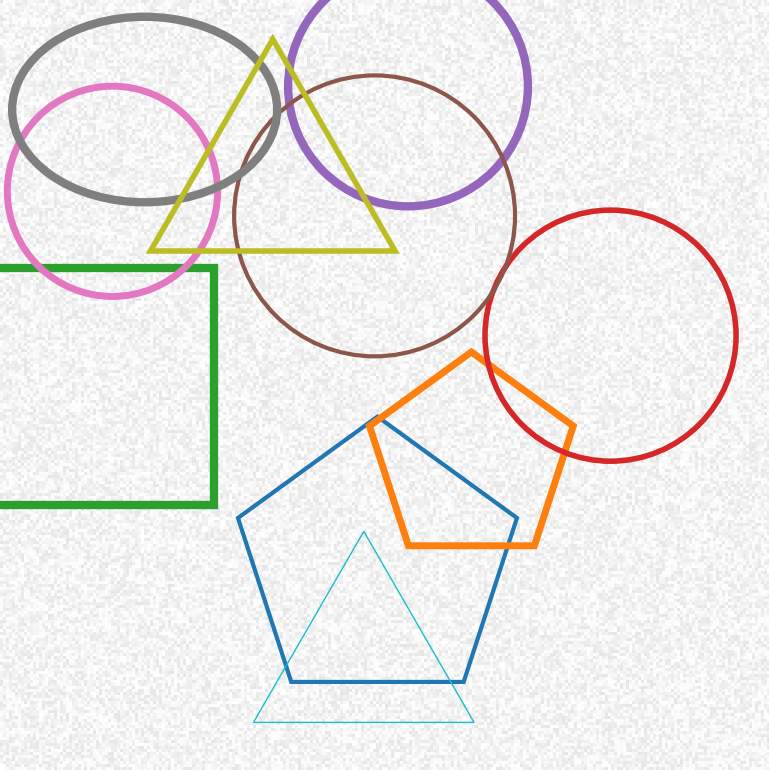[{"shape": "pentagon", "thickness": 1.5, "radius": 0.95, "center": [0.49, 0.268]}, {"shape": "pentagon", "thickness": 2.5, "radius": 0.7, "center": [0.612, 0.404]}, {"shape": "square", "thickness": 3, "radius": 0.77, "center": [0.124, 0.498]}, {"shape": "circle", "thickness": 2, "radius": 0.82, "center": [0.793, 0.564]}, {"shape": "circle", "thickness": 3, "radius": 0.78, "center": [0.53, 0.888]}, {"shape": "circle", "thickness": 1.5, "radius": 0.91, "center": [0.486, 0.72]}, {"shape": "circle", "thickness": 2.5, "radius": 0.68, "center": [0.146, 0.752]}, {"shape": "oval", "thickness": 3, "radius": 0.86, "center": [0.188, 0.858]}, {"shape": "triangle", "thickness": 2, "radius": 0.92, "center": [0.354, 0.766]}, {"shape": "triangle", "thickness": 0.5, "radius": 0.83, "center": [0.472, 0.145]}]